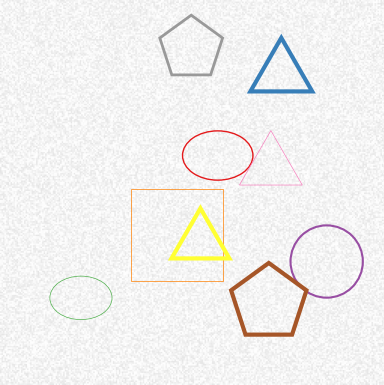[{"shape": "oval", "thickness": 1, "radius": 0.46, "center": [0.566, 0.596]}, {"shape": "triangle", "thickness": 3, "radius": 0.46, "center": [0.731, 0.809]}, {"shape": "oval", "thickness": 0.5, "radius": 0.4, "center": [0.21, 0.226]}, {"shape": "circle", "thickness": 1.5, "radius": 0.47, "center": [0.849, 0.321]}, {"shape": "square", "thickness": 0.5, "radius": 0.6, "center": [0.46, 0.39]}, {"shape": "triangle", "thickness": 3, "radius": 0.43, "center": [0.521, 0.372]}, {"shape": "pentagon", "thickness": 3, "radius": 0.51, "center": [0.698, 0.214]}, {"shape": "triangle", "thickness": 0.5, "radius": 0.47, "center": [0.704, 0.567]}, {"shape": "pentagon", "thickness": 2, "radius": 0.43, "center": [0.497, 0.875]}]